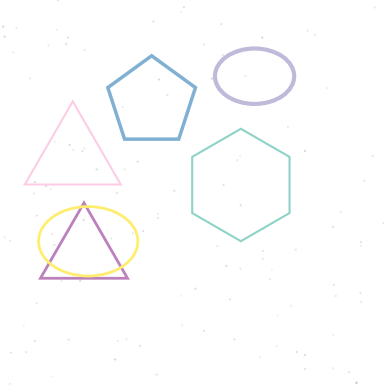[{"shape": "hexagon", "thickness": 1.5, "radius": 0.73, "center": [0.626, 0.52]}, {"shape": "oval", "thickness": 3, "radius": 0.51, "center": [0.661, 0.802]}, {"shape": "pentagon", "thickness": 2.5, "radius": 0.6, "center": [0.394, 0.735]}, {"shape": "triangle", "thickness": 1.5, "radius": 0.72, "center": [0.189, 0.593]}, {"shape": "triangle", "thickness": 2, "radius": 0.65, "center": [0.218, 0.343]}, {"shape": "oval", "thickness": 2, "radius": 0.64, "center": [0.229, 0.373]}]